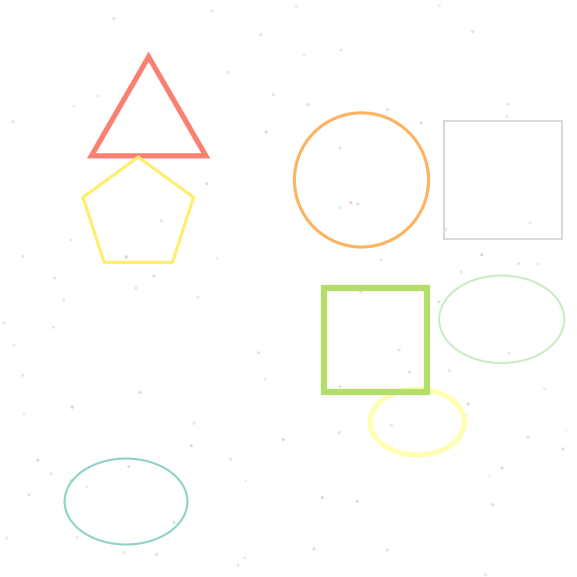[{"shape": "oval", "thickness": 1, "radius": 0.53, "center": [0.218, 0.131]}, {"shape": "oval", "thickness": 2.5, "radius": 0.41, "center": [0.723, 0.268]}, {"shape": "triangle", "thickness": 2.5, "radius": 0.57, "center": [0.257, 0.786]}, {"shape": "circle", "thickness": 1.5, "radius": 0.58, "center": [0.626, 0.688]}, {"shape": "square", "thickness": 3, "radius": 0.45, "center": [0.65, 0.41]}, {"shape": "square", "thickness": 1, "radius": 0.51, "center": [0.87, 0.687]}, {"shape": "oval", "thickness": 1, "radius": 0.54, "center": [0.869, 0.446]}, {"shape": "pentagon", "thickness": 1.5, "radius": 0.5, "center": [0.239, 0.626]}]